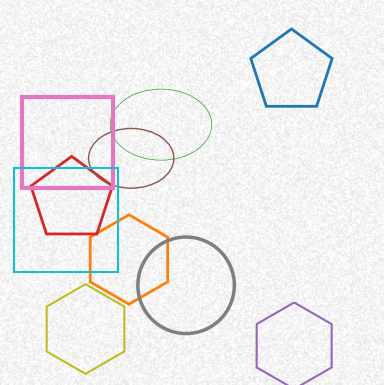[{"shape": "pentagon", "thickness": 2, "radius": 0.56, "center": [0.757, 0.814]}, {"shape": "hexagon", "thickness": 2, "radius": 0.58, "center": [0.335, 0.326]}, {"shape": "oval", "thickness": 0.5, "radius": 0.66, "center": [0.418, 0.676]}, {"shape": "pentagon", "thickness": 2, "radius": 0.56, "center": [0.186, 0.482]}, {"shape": "hexagon", "thickness": 1.5, "radius": 0.56, "center": [0.764, 0.102]}, {"shape": "oval", "thickness": 1, "radius": 0.55, "center": [0.341, 0.589]}, {"shape": "square", "thickness": 3, "radius": 0.59, "center": [0.175, 0.63]}, {"shape": "circle", "thickness": 2.5, "radius": 0.63, "center": [0.483, 0.259]}, {"shape": "hexagon", "thickness": 1.5, "radius": 0.58, "center": [0.222, 0.145]}, {"shape": "square", "thickness": 1.5, "radius": 0.68, "center": [0.171, 0.429]}]